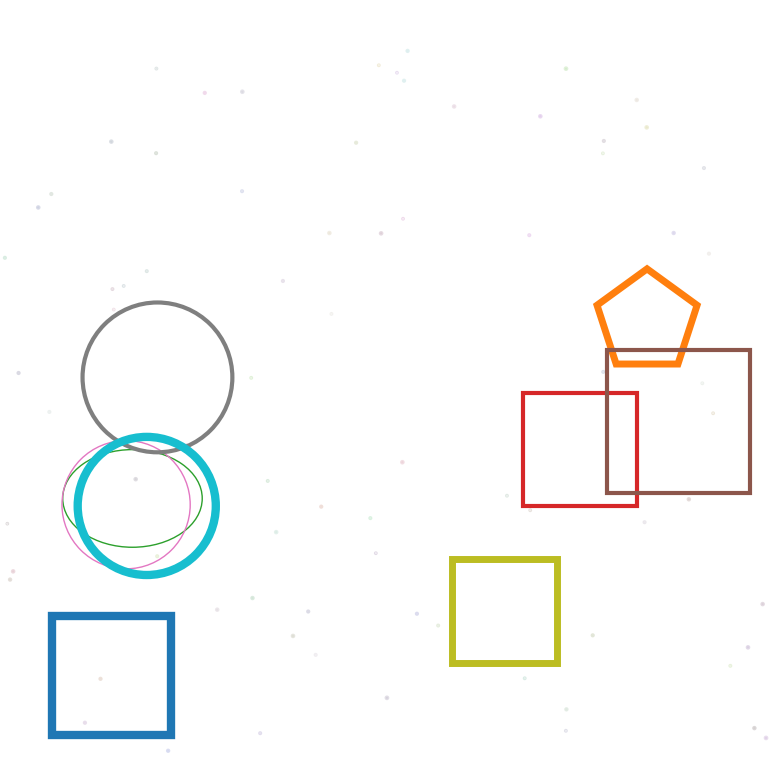[{"shape": "square", "thickness": 3, "radius": 0.39, "center": [0.144, 0.123]}, {"shape": "pentagon", "thickness": 2.5, "radius": 0.34, "center": [0.84, 0.582]}, {"shape": "oval", "thickness": 0.5, "radius": 0.45, "center": [0.172, 0.353]}, {"shape": "square", "thickness": 1.5, "radius": 0.37, "center": [0.753, 0.416]}, {"shape": "square", "thickness": 1.5, "radius": 0.46, "center": [0.881, 0.453]}, {"shape": "circle", "thickness": 0.5, "radius": 0.42, "center": [0.164, 0.345]}, {"shape": "circle", "thickness": 1.5, "radius": 0.49, "center": [0.204, 0.51]}, {"shape": "square", "thickness": 2.5, "radius": 0.34, "center": [0.655, 0.206]}, {"shape": "circle", "thickness": 3, "radius": 0.45, "center": [0.191, 0.343]}]